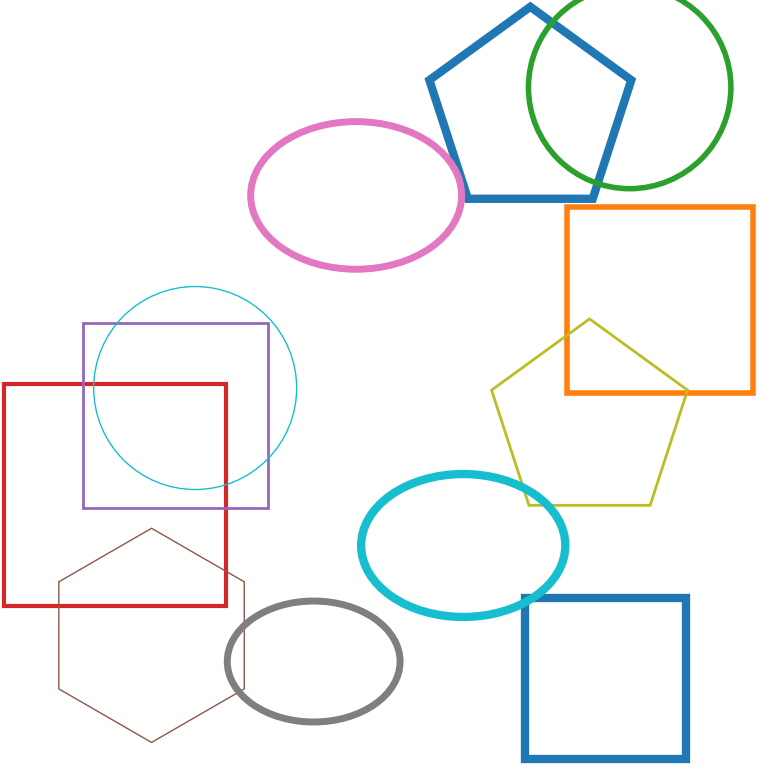[{"shape": "square", "thickness": 3, "radius": 0.52, "center": [0.786, 0.118]}, {"shape": "pentagon", "thickness": 3, "radius": 0.69, "center": [0.689, 0.853]}, {"shape": "square", "thickness": 2, "radius": 0.61, "center": [0.857, 0.61]}, {"shape": "circle", "thickness": 2, "radius": 0.66, "center": [0.818, 0.886]}, {"shape": "square", "thickness": 1.5, "radius": 0.72, "center": [0.149, 0.357]}, {"shape": "square", "thickness": 1, "radius": 0.6, "center": [0.229, 0.46]}, {"shape": "hexagon", "thickness": 0.5, "radius": 0.7, "center": [0.197, 0.175]}, {"shape": "oval", "thickness": 2.5, "radius": 0.68, "center": [0.463, 0.746]}, {"shape": "oval", "thickness": 2.5, "radius": 0.56, "center": [0.407, 0.141]}, {"shape": "pentagon", "thickness": 1, "radius": 0.67, "center": [0.766, 0.452]}, {"shape": "circle", "thickness": 0.5, "radius": 0.66, "center": [0.253, 0.496]}, {"shape": "oval", "thickness": 3, "radius": 0.66, "center": [0.602, 0.292]}]